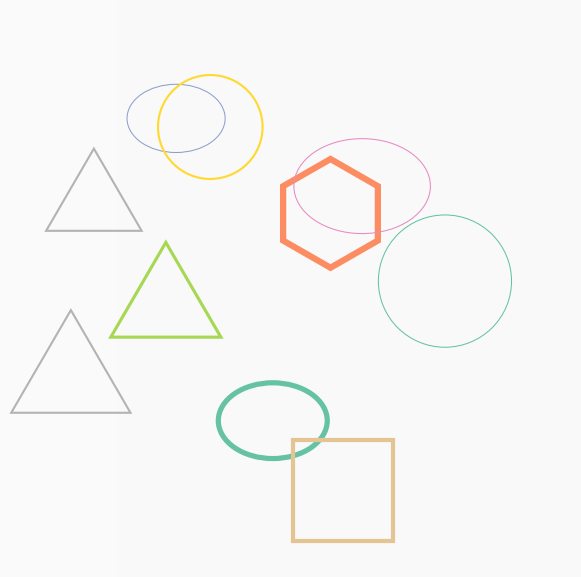[{"shape": "circle", "thickness": 0.5, "radius": 0.57, "center": [0.766, 0.512]}, {"shape": "oval", "thickness": 2.5, "radius": 0.47, "center": [0.469, 0.271]}, {"shape": "hexagon", "thickness": 3, "radius": 0.47, "center": [0.569, 0.63]}, {"shape": "oval", "thickness": 0.5, "radius": 0.42, "center": [0.303, 0.794]}, {"shape": "oval", "thickness": 0.5, "radius": 0.59, "center": [0.623, 0.677]}, {"shape": "triangle", "thickness": 1.5, "radius": 0.55, "center": [0.285, 0.47]}, {"shape": "circle", "thickness": 1, "radius": 0.45, "center": [0.362, 0.779]}, {"shape": "square", "thickness": 2, "radius": 0.43, "center": [0.59, 0.15]}, {"shape": "triangle", "thickness": 1, "radius": 0.59, "center": [0.122, 0.344]}, {"shape": "triangle", "thickness": 1, "radius": 0.47, "center": [0.162, 0.647]}]